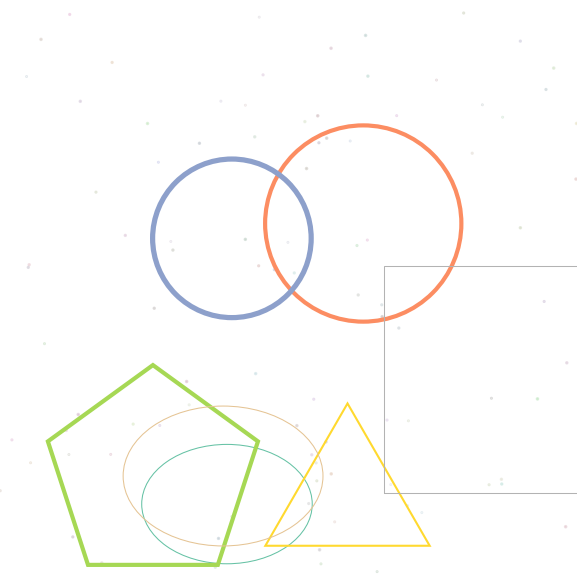[{"shape": "oval", "thickness": 0.5, "radius": 0.74, "center": [0.393, 0.126]}, {"shape": "circle", "thickness": 2, "radius": 0.85, "center": [0.629, 0.612]}, {"shape": "circle", "thickness": 2.5, "radius": 0.69, "center": [0.402, 0.586]}, {"shape": "pentagon", "thickness": 2, "radius": 0.96, "center": [0.265, 0.176]}, {"shape": "triangle", "thickness": 1, "radius": 0.82, "center": [0.602, 0.136]}, {"shape": "oval", "thickness": 0.5, "radius": 0.87, "center": [0.386, 0.175]}, {"shape": "square", "thickness": 0.5, "radius": 0.99, "center": [0.861, 0.342]}]